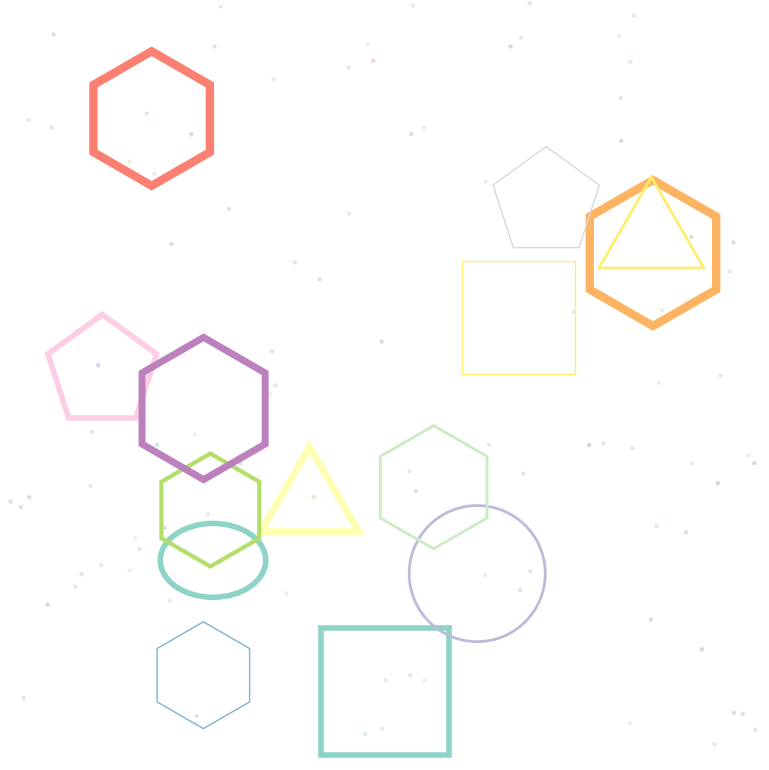[{"shape": "square", "thickness": 2, "radius": 0.41, "center": [0.5, 0.102]}, {"shape": "oval", "thickness": 2, "radius": 0.34, "center": [0.277, 0.272]}, {"shape": "triangle", "thickness": 2.5, "radius": 0.37, "center": [0.402, 0.346]}, {"shape": "circle", "thickness": 1, "radius": 0.44, "center": [0.62, 0.255]}, {"shape": "hexagon", "thickness": 3, "radius": 0.44, "center": [0.197, 0.846]}, {"shape": "hexagon", "thickness": 0.5, "radius": 0.35, "center": [0.264, 0.123]}, {"shape": "hexagon", "thickness": 3, "radius": 0.47, "center": [0.848, 0.671]}, {"shape": "hexagon", "thickness": 1.5, "radius": 0.37, "center": [0.273, 0.338]}, {"shape": "pentagon", "thickness": 2, "radius": 0.37, "center": [0.133, 0.517]}, {"shape": "pentagon", "thickness": 0.5, "radius": 0.36, "center": [0.709, 0.737]}, {"shape": "hexagon", "thickness": 2.5, "radius": 0.46, "center": [0.264, 0.469]}, {"shape": "hexagon", "thickness": 1, "radius": 0.4, "center": [0.563, 0.367]}, {"shape": "square", "thickness": 0.5, "radius": 0.37, "center": [0.673, 0.587]}, {"shape": "triangle", "thickness": 1, "radius": 0.39, "center": [0.846, 0.691]}]